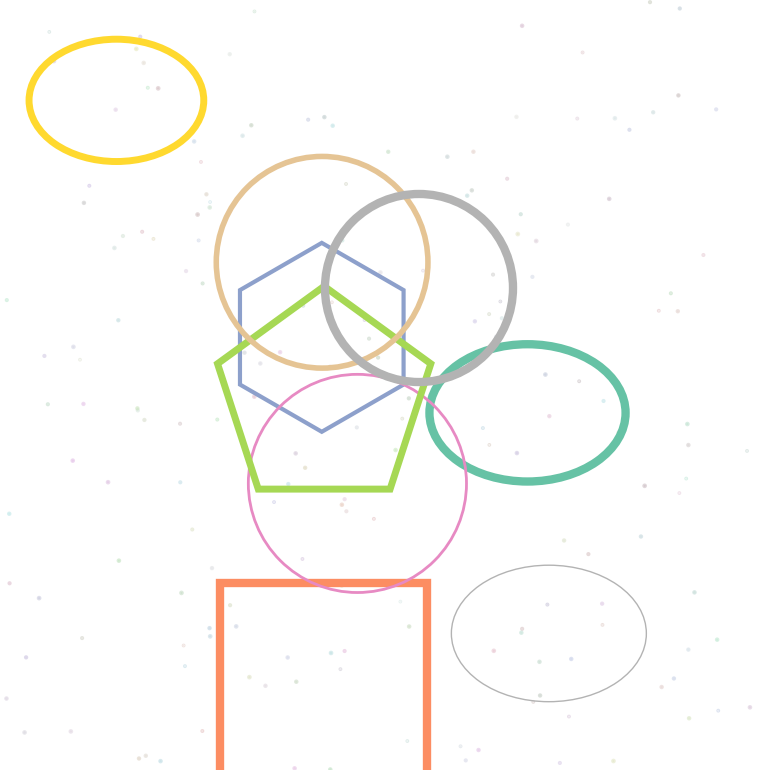[{"shape": "oval", "thickness": 3, "radius": 0.64, "center": [0.685, 0.464]}, {"shape": "square", "thickness": 3, "radius": 0.67, "center": [0.42, 0.109]}, {"shape": "hexagon", "thickness": 1.5, "radius": 0.61, "center": [0.418, 0.562]}, {"shape": "circle", "thickness": 1, "radius": 0.71, "center": [0.464, 0.372]}, {"shape": "pentagon", "thickness": 2.5, "radius": 0.73, "center": [0.421, 0.483]}, {"shape": "oval", "thickness": 2.5, "radius": 0.57, "center": [0.151, 0.87]}, {"shape": "circle", "thickness": 2, "radius": 0.69, "center": [0.418, 0.659]}, {"shape": "oval", "thickness": 0.5, "radius": 0.63, "center": [0.713, 0.177]}, {"shape": "circle", "thickness": 3, "radius": 0.61, "center": [0.544, 0.626]}]